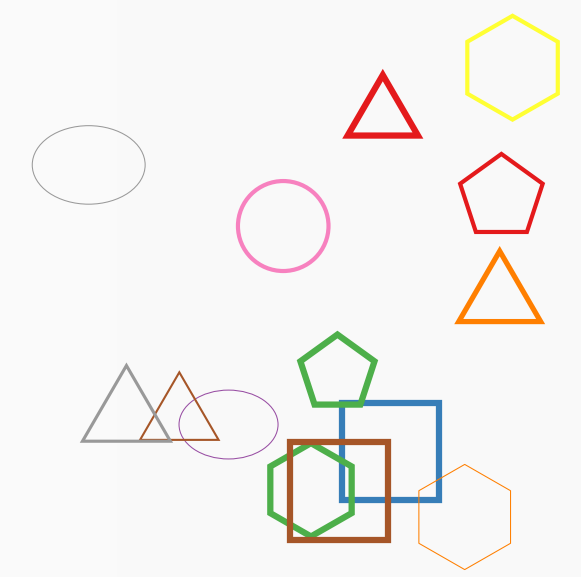[{"shape": "pentagon", "thickness": 2, "radius": 0.37, "center": [0.863, 0.658]}, {"shape": "triangle", "thickness": 3, "radius": 0.35, "center": [0.659, 0.799]}, {"shape": "square", "thickness": 3, "radius": 0.42, "center": [0.673, 0.218]}, {"shape": "pentagon", "thickness": 3, "radius": 0.34, "center": [0.581, 0.353]}, {"shape": "hexagon", "thickness": 3, "radius": 0.4, "center": [0.535, 0.151]}, {"shape": "oval", "thickness": 0.5, "radius": 0.43, "center": [0.393, 0.264]}, {"shape": "hexagon", "thickness": 0.5, "radius": 0.46, "center": [0.799, 0.104]}, {"shape": "triangle", "thickness": 2.5, "radius": 0.41, "center": [0.86, 0.483]}, {"shape": "hexagon", "thickness": 2, "radius": 0.45, "center": [0.882, 0.882]}, {"shape": "triangle", "thickness": 1, "radius": 0.39, "center": [0.309, 0.276]}, {"shape": "square", "thickness": 3, "radius": 0.42, "center": [0.583, 0.149]}, {"shape": "circle", "thickness": 2, "radius": 0.39, "center": [0.487, 0.608]}, {"shape": "triangle", "thickness": 1.5, "radius": 0.44, "center": [0.218, 0.279]}, {"shape": "oval", "thickness": 0.5, "radius": 0.49, "center": [0.153, 0.714]}]